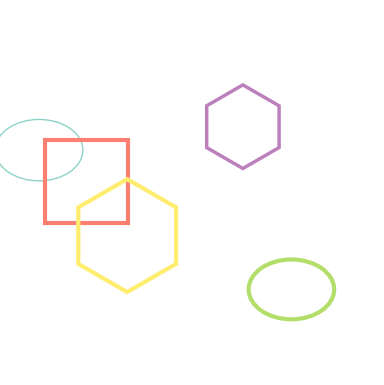[{"shape": "oval", "thickness": 1, "radius": 0.57, "center": [0.101, 0.61]}, {"shape": "square", "thickness": 3, "radius": 0.54, "center": [0.224, 0.528]}, {"shape": "oval", "thickness": 3, "radius": 0.56, "center": [0.757, 0.248]}, {"shape": "hexagon", "thickness": 2.5, "radius": 0.54, "center": [0.631, 0.671]}, {"shape": "hexagon", "thickness": 3, "radius": 0.73, "center": [0.33, 0.388]}]